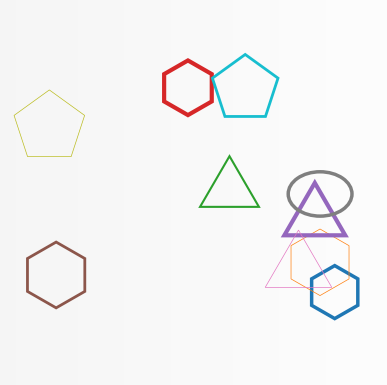[{"shape": "hexagon", "thickness": 2.5, "radius": 0.34, "center": [0.864, 0.241]}, {"shape": "hexagon", "thickness": 0.5, "radius": 0.43, "center": [0.826, 0.319]}, {"shape": "triangle", "thickness": 1.5, "radius": 0.44, "center": [0.592, 0.507]}, {"shape": "hexagon", "thickness": 3, "radius": 0.35, "center": [0.485, 0.772]}, {"shape": "triangle", "thickness": 3, "radius": 0.45, "center": [0.812, 0.434]}, {"shape": "hexagon", "thickness": 2, "radius": 0.43, "center": [0.145, 0.286]}, {"shape": "triangle", "thickness": 0.5, "radius": 0.5, "center": [0.77, 0.303]}, {"shape": "oval", "thickness": 2.5, "radius": 0.41, "center": [0.826, 0.496]}, {"shape": "pentagon", "thickness": 0.5, "radius": 0.48, "center": [0.127, 0.671]}, {"shape": "pentagon", "thickness": 2, "radius": 0.45, "center": [0.633, 0.77]}]